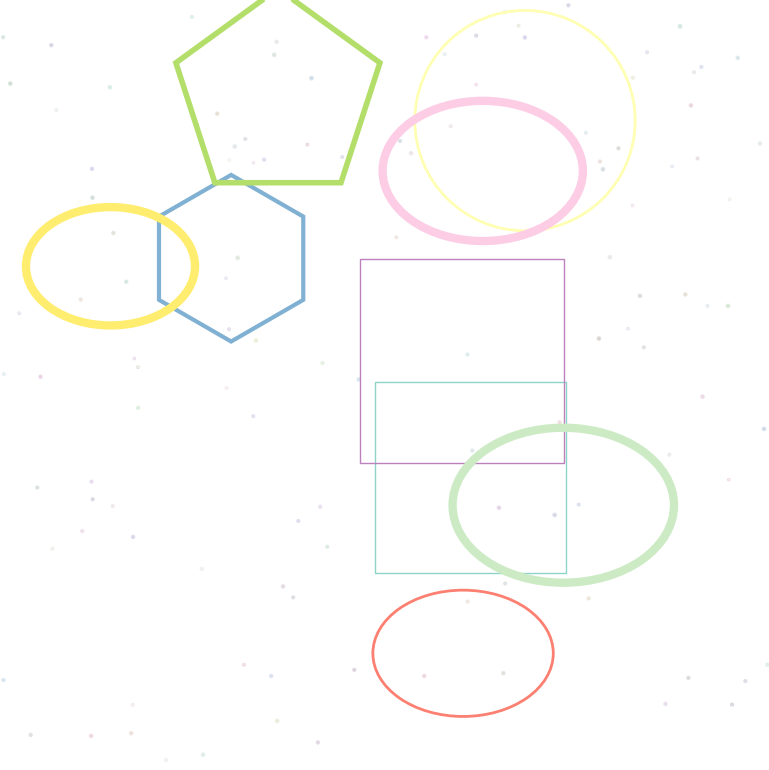[{"shape": "square", "thickness": 0.5, "radius": 0.62, "center": [0.611, 0.38]}, {"shape": "circle", "thickness": 1, "radius": 0.72, "center": [0.682, 0.843]}, {"shape": "oval", "thickness": 1, "radius": 0.59, "center": [0.601, 0.152]}, {"shape": "hexagon", "thickness": 1.5, "radius": 0.54, "center": [0.3, 0.665]}, {"shape": "pentagon", "thickness": 2, "radius": 0.7, "center": [0.361, 0.875]}, {"shape": "oval", "thickness": 3, "radius": 0.65, "center": [0.627, 0.778]}, {"shape": "square", "thickness": 0.5, "radius": 0.66, "center": [0.6, 0.531]}, {"shape": "oval", "thickness": 3, "radius": 0.72, "center": [0.732, 0.344]}, {"shape": "oval", "thickness": 3, "radius": 0.55, "center": [0.143, 0.654]}]